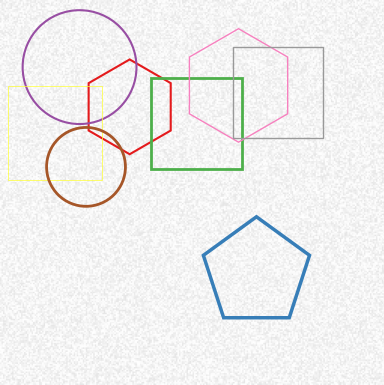[{"shape": "hexagon", "thickness": 1.5, "radius": 0.62, "center": [0.337, 0.723]}, {"shape": "pentagon", "thickness": 2.5, "radius": 0.72, "center": [0.666, 0.292]}, {"shape": "square", "thickness": 2, "radius": 0.59, "center": [0.51, 0.679]}, {"shape": "circle", "thickness": 1.5, "radius": 0.74, "center": [0.207, 0.826]}, {"shape": "square", "thickness": 0.5, "radius": 0.61, "center": [0.142, 0.654]}, {"shape": "circle", "thickness": 2, "radius": 0.51, "center": [0.223, 0.567]}, {"shape": "hexagon", "thickness": 1, "radius": 0.74, "center": [0.62, 0.778]}, {"shape": "square", "thickness": 1, "radius": 0.59, "center": [0.722, 0.76]}]